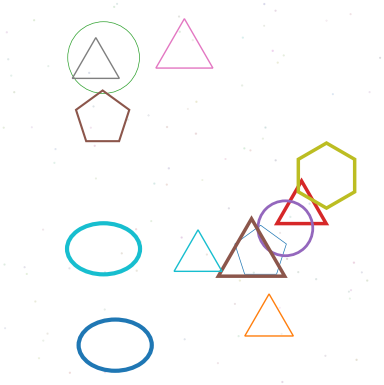[{"shape": "pentagon", "thickness": 0.5, "radius": 0.35, "center": [0.677, 0.345]}, {"shape": "oval", "thickness": 3, "radius": 0.48, "center": [0.299, 0.103]}, {"shape": "triangle", "thickness": 1, "radius": 0.36, "center": [0.699, 0.164]}, {"shape": "circle", "thickness": 0.5, "radius": 0.47, "center": [0.269, 0.85]}, {"shape": "triangle", "thickness": 2.5, "radius": 0.37, "center": [0.783, 0.456]}, {"shape": "circle", "thickness": 2, "radius": 0.36, "center": [0.741, 0.407]}, {"shape": "triangle", "thickness": 2.5, "radius": 0.5, "center": [0.653, 0.332]}, {"shape": "pentagon", "thickness": 1.5, "radius": 0.36, "center": [0.267, 0.692]}, {"shape": "triangle", "thickness": 1, "radius": 0.43, "center": [0.479, 0.866]}, {"shape": "triangle", "thickness": 1, "radius": 0.35, "center": [0.249, 0.832]}, {"shape": "hexagon", "thickness": 2.5, "radius": 0.42, "center": [0.848, 0.544]}, {"shape": "triangle", "thickness": 1, "radius": 0.36, "center": [0.514, 0.331]}, {"shape": "oval", "thickness": 3, "radius": 0.47, "center": [0.269, 0.354]}]